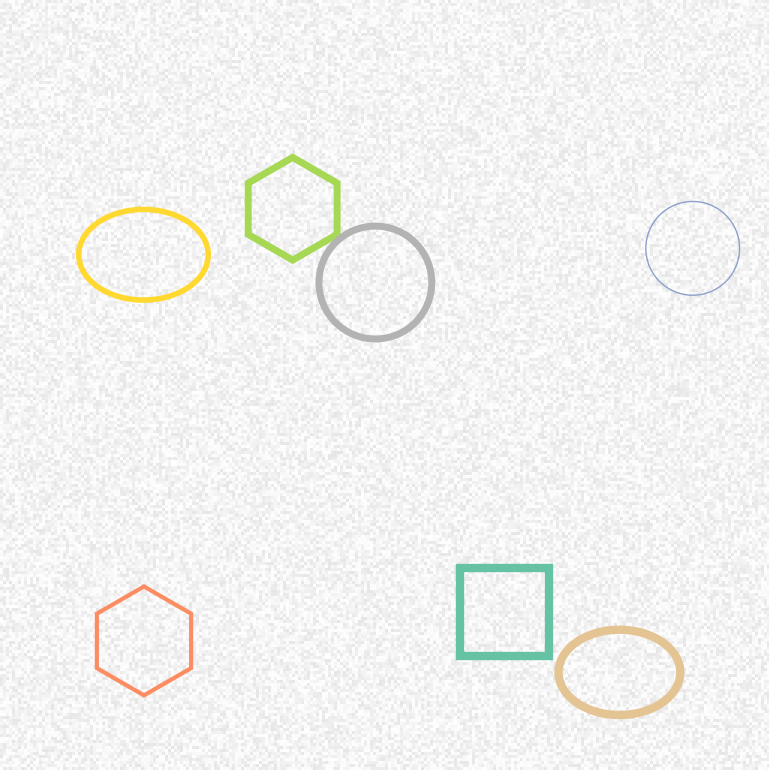[{"shape": "square", "thickness": 3, "radius": 0.29, "center": [0.655, 0.206]}, {"shape": "hexagon", "thickness": 1.5, "radius": 0.35, "center": [0.187, 0.168]}, {"shape": "circle", "thickness": 0.5, "radius": 0.3, "center": [0.9, 0.677]}, {"shape": "hexagon", "thickness": 2.5, "radius": 0.33, "center": [0.38, 0.729]}, {"shape": "oval", "thickness": 2, "radius": 0.42, "center": [0.186, 0.669]}, {"shape": "oval", "thickness": 3, "radius": 0.4, "center": [0.804, 0.127]}, {"shape": "circle", "thickness": 2.5, "radius": 0.37, "center": [0.487, 0.633]}]